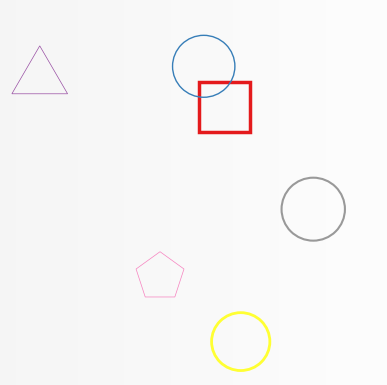[{"shape": "square", "thickness": 2.5, "radius": 0.32, "center": [0.58, 0.722]}, {"shape": "circle", "thickness": 1, "radius": 0.4, "center": [0.526, 0.828]}, {"shape": "triangle", "thickness": 0.5, "radius": 0.42, "center": [0.103, 0.798]}, {"shape": "circle", "thickness": 2, "radius": 0.38, "center": [0.621, 0.113]}, {"shape": "pentagon", "thickness": 0.5, "radius": 0.32, "center": [0.413, 0.281]}, {"shape": "circle", "thickness": 1.5, "radius": 0.41, "center": [0.808, 0.457]}]